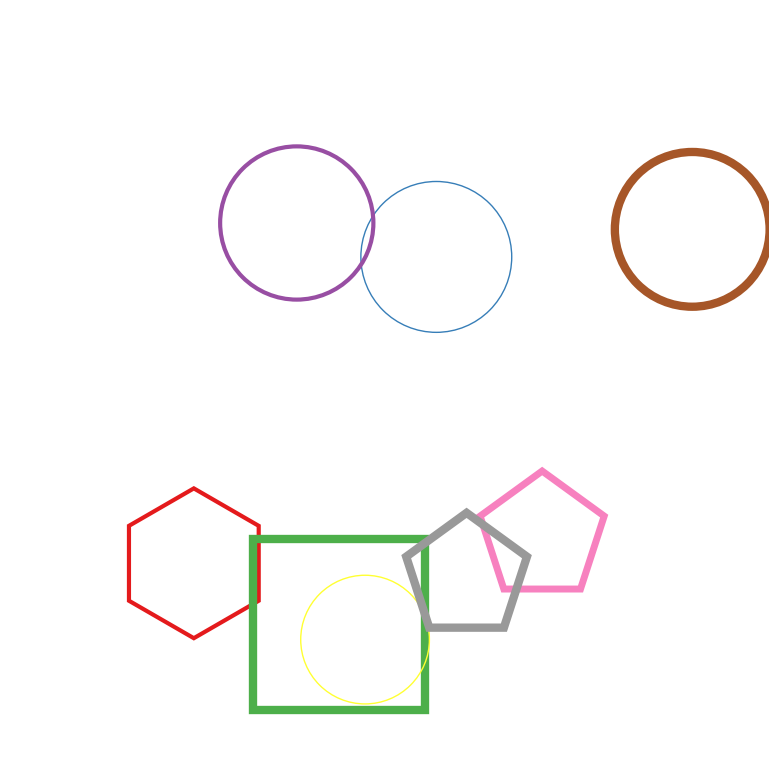[{"shape": "hexagon", "thickness": 1.5, "radius": 0.49, "center": [0.252, 0.268]}, {"shape": "circle", "thickness": 0.5, "radius": 0.49, "center": [0.567, 0.666]}, {"shape": "square", "thickness": 3, "radius": 0.56, "center": [0.44, 0.189]}, {"shape": "circle", "thickness": 1.5, "radius": 0.5, "center": [0.385, 0.71]}, {"shape": "circle", "thickness": 0.5, "radius": 0.42, "center": [0.474, 0.169]}, {"shape": "circle", "thickness": 3, "radius": 0.5, "center": [0.899, 0.702]}, {"shape": "pentagon", "thickness": 2.5, "radius": 0.42, "center": [0.704, 0.304]}, {"shape": "pentagon", "thickness": 3, "radius": 0.41, "center": [0.606, 0.252]}]